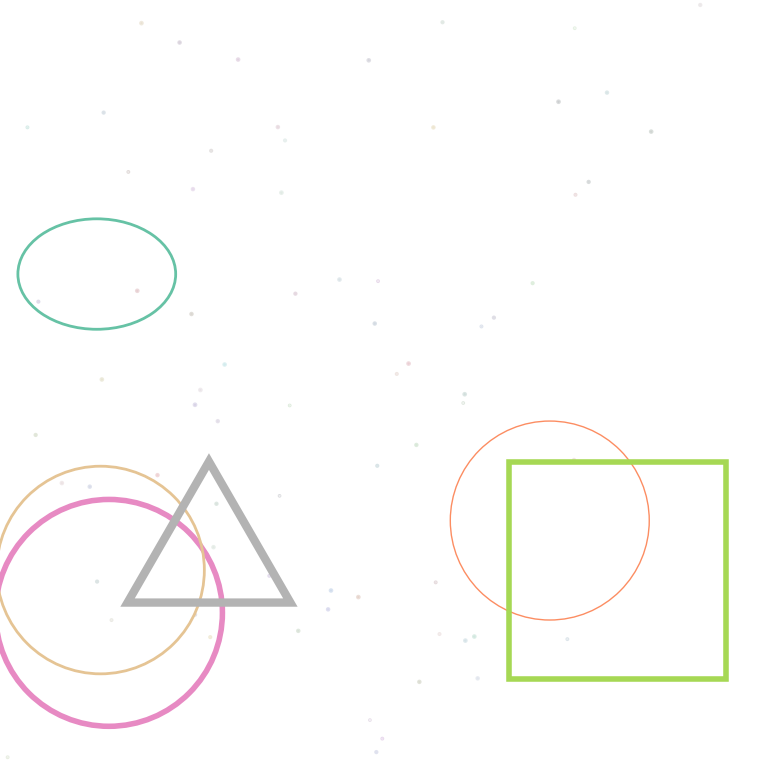[{"shape": "oval", "thickness": 1, "radius": 0.51, "center": [0.126, 0.644]}, {"shape": "circle", "thickness": 0.5, "radius": 0.65, "center": [0.714, 0.324]}, {"shape": "circle", "thickness": 2, "radius": 0.74, "center": [0.142, 0.204]}, {"shape": "square", "thickness": 2, "radius": 0.7, "center": [0.802, 0.259]}, {"shape": "circle", "thickness": 1, "radius": 0.67, "center": [0.131, 0.26]}, {"shape": "triangle", "thickness": 3, "radius": 0.61, "center": [0.271, 0.278]}]